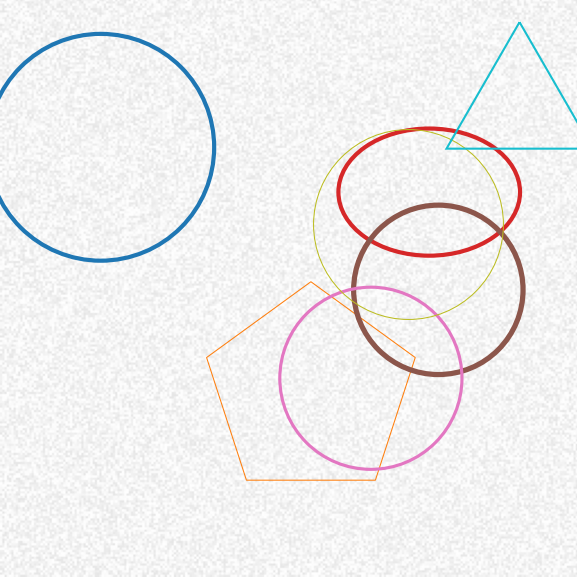[{"shape": "circle", "thickness": 2, "radius": 0.98, "center": [0.174, 0.744]}, {"shape": "pentagon", "thickness": 0.5, "radius": 0.95, "center": [0.538, 0.321]}, {"shape": "oval", "thickness": 2, "radius": 0.79, "center": [0.743, 0.666]}, {"shape": "circle", "thickness": 2.5, "radius": 0.73, "center": [0.759, 0.497]}, {"shape": "circle", "thickness": 1.5, "radius": 0.79, "center": [0.642, 0.344]}, {"shape": "circle", "thickness": 0.5, "radius": 0.82, "center": [0.707, 0.61]}, {"shape": "triangle", "thickness": 1, "radius": 0.73, "center": [0.9, 0.815]}]